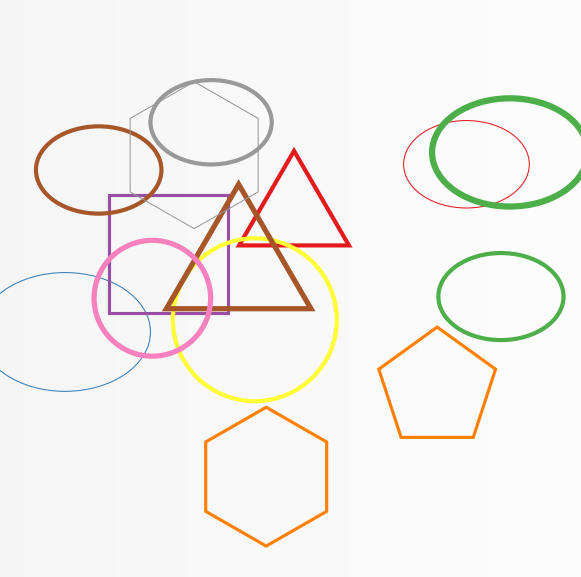[{"shape": "triangle", "thickness": 2, "radius": 0.55, "center": [0.506, 0.629]}, {"shape": "oval", "thickness": 0.5, "radius": 0.54, "center": [0.803, 0.715]}, {"shape": "oval", "thickness": 0.5, "radius": 0.73, "center": [0.112, 0.424]}, {"shape": "oval", "thickness": 3, "radius": 0.67, "center": [0.877, 0.735]}, {"shape": "oval", "thickness": 2, "radius": 0.54, "center": [0.862, 0.486]}, {"shape": "square", "thickness": 1.5, "radius": 0.51, "center": [0.29, 0.559]}, {"shape": "hexagon", "thickness": 1.5, "radius": 0.6, "center": [0.458, 0.174]}, {"shape": "pentagon", "thickness": 1.5, "radius": 0.53, "center": [0.752, 0.327]}, {"shape": "circle", "thickness": 2, "radius": 0.71, "center": [0.438, 0.446]}, {"shape": "oval", "thickness": 2, "radius": 0.54, "center": [0.17, 0.705]}, {"shape": "triangle", "thickness": 2.5, "radius": 0.72, "center": [0.411, 0.536]}, {"shape": "circle", "thickness": 2.5, "radius": 0.5, "center": [0.262, 0.483]}, {"shape": "hexagon", "thickness": 0.5, "radius": 0.64, "center": [0.334, 0.73]}, {"shape": "oval", "thickness": 2, "radius": 0.52, "center": [0.363, 0.787]}]